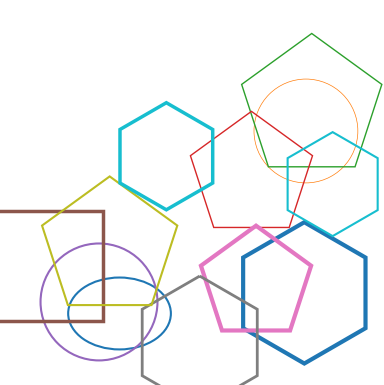[{"shape": "oval", "thickness": 1.5, "radius": 0.67, "center": [0.31, 0.186]}, {"shape": "hexagon", "thickness": 3, "radius": 0.92, "center": [0.79, 0.239]}, {"shape": "circle", "thickness": 0.5, "radius": 0.67, "center": [0.795, 0.66]}, {"shape": "pentagon", "thickness": 1, "radius": 0.96, "center": [0.81, 0.722]}, {"shape": "pentagon", "thickness": 1, "radius": 0.83, "center": [0.653, 0.544]}, {"shape": "circle", "thickness": 1.5, "radius": 0.76, "center": [0.257, 0.216]}, {"shape": "square", "thickness": 2.5, "radius": 0.71, "center": [0.126, 0.31]}, {"shape": "pentagon", "thickness": 3, "radius": 0.75, "center": [0.665, 0.263]}, {"shape": "hexagon", "thickness": 2, "radius": 0.86, "center": [0.519, 0.11]}, {"shape": "pentagon", "thickness": 1.5, "radius": 0.92, "center": [0.285, 0.357]}, {"shape": "hexagon", "thickness": 2.5, "radius": 0.7, "center": [0.432, 0.594]}, {"shape": "hexagon", "thickness": 1.5, "radius": 0.68, "center": [0.864, 0.522]}]